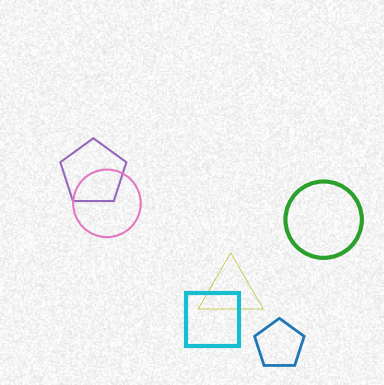[{"shape": "pentagon", "thickness": 2, "radius": 0.34, "center": [0.726, 0.106]}, {"shape": "circle", "thickness": 3, "radius": 0.5, "center": [0.841, 0.429]}, {"shape": "pentagon", "thickness": 1.5, "radius": 0.45, "center": [0.242, 0.551]}, {"shape": "circle", "thickness": 1.5, "radius": 0.44, "center": [0.278, 0.472]}, {"shape": "triangle", "thickness": 0.5, "radius": 0.49, "center": [0.599, 0.246]}, {"shape": "square", "thickness": 3, "radius": 0.34, "center": [0.552, 0.17]}]